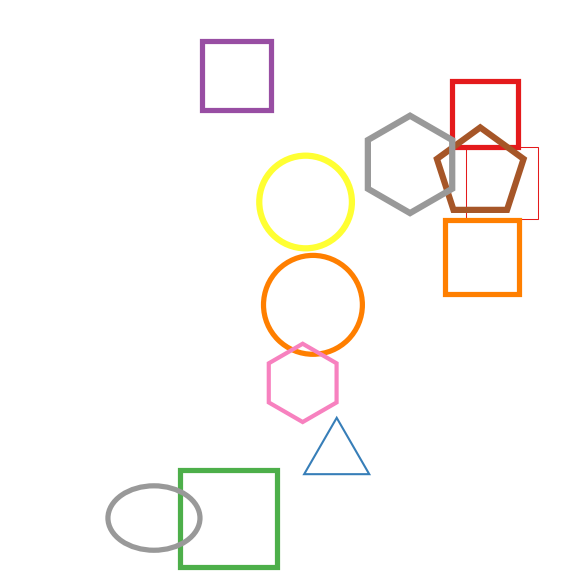[{"shape": "square", "thickness": 0.5, "radius": 0.31, "center": [0.869, 0.682]}, {"shape": "square", "thickness": 2.5, "radius": 0.29, "center": [0.84, 0.801]}, {"shape": "triangle", "thickness": 1, "radius": 0.33, "center": [0.583, 0.211]}, {"shape": "square", "thickness": 2.5, "radius": 0.42, "center": [0.396, 0.101]}, {"shape": "square", "thickness": 2.5, "radius": 0.3, "center": [0.409, 0.868]}, {"shape": "circle", "thickness": 2.5, "radius": 0.43, "center": [0.542, 0.471]}, {"shape": "square", "thickness": 2.5, "radius": 0.32, "center": [0.835, 0.554]}, {"shape": "circle", "thickness": 3, "radius": 0.4, "center": [0.529, 0.649]}, {"shape": "pentagon", "thickness": 3, "radius": 0.39, "center": [0.832, 0.7]}, {"shape": "hexagon", "thickness": 2, "radius": 0.34, "center": [0.524, 0.336]}, {"shape": "oval", "thickness": 2.5, "radius": 0.4, "center": [0.267, 0.102]}, {"shape": "hexagon", "thickness": 3, "radius": 0.42, "center": [0.71, 0.714]}]